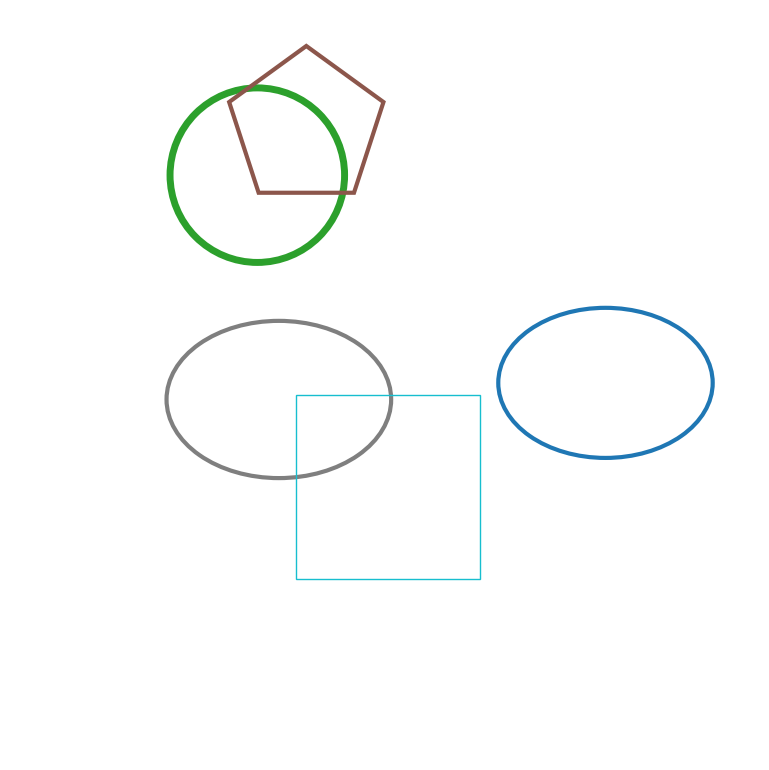[{"shape": "oval", "thickness": 1.5, "radius": 0.7, "center": [0.786, 0.503]}, {"shape": "circle", "thickness": 2.5, "radius": 0.57, "center": [0.334, 0.773]}, {"shape": "pentagon", "thickness": 1.5, "radius": 0.53, "center": [0.398, 0.835]}, {"shape": "oval", "thickness": 1.5, "radius": 0.73, "center": [0.362, 0.481]}, {"shape": "square", "thickness": 0.5, "radius": 0.6, "center": [0.504, 0.367]}]